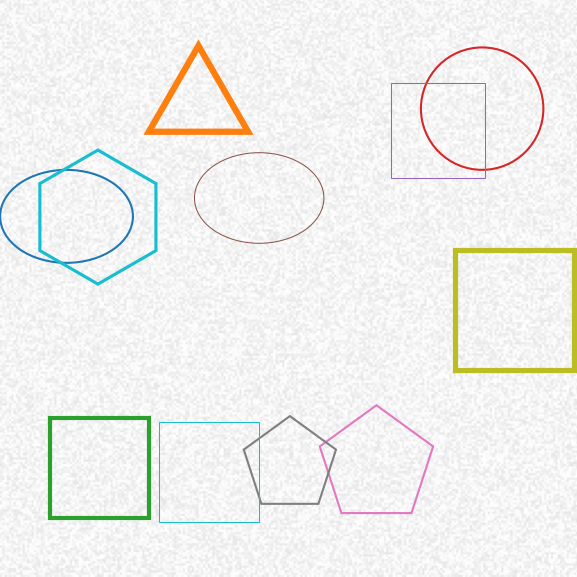[{"shape": "oval", "thickness": 1, "radius": 0.57, "center": [0.115, 0.624]}, {"shape": "triangle", "thickness": 3, "radius": 0.5, "center": [0.344, 0.821]}, {"shape": "square", "thickness": 2, "radius": 0.43, "center": [0.172, 0.188]}, {"shape": "circle", "thickness": 1, "radius": 0.53, "center": [0.835, 0.811]}, {"shape": "square", "thickness": 0.5, "radius": 0.41, "center": [0.758, 0.773]}, {"shape": "oval", "thickness": 0.5, "radius": 0.56, "center": [0.449, 0.656]}, {"shape": "pentagon", "thickness": 1, "radius": 0.52, "center": [0.652, 0.194]}, {"shape": "pentagon", "thickness": 1, "radius": 0.42, "center": [0.502, 0.195]}, {"shape": "square", "thickness": 2.5, "radius": 0.52, "center": [0.891, 0.462]}, {"shape": "square", "thickness": 0.5, "radius": 0.43, "center": [0.362, 0.182]}, {"shape": "hexagon", "thickness": 1.5, "radius": 0.58, "center": [0.17, 0.623]}]